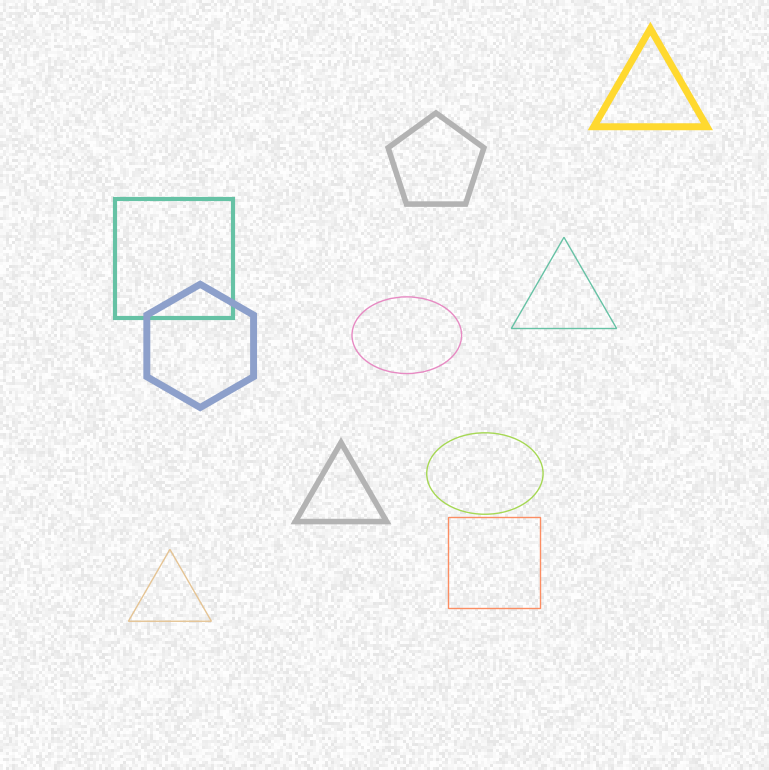[{"shape": "square", "thickness": 1.5, "radius": 0.38, "center": [0.226, 0.664]}, {"shape": "triangle", "thickness": 0.5, "radius": 0.39, "center": [0.732, 0.613]}, {"shape": "square", "thickness": 0.5, "radius": 0.3, "center": [0.641, 0.27]}, {"shape": "hexagon", "thickness": 2.5, "radius": 0.4, "center": [0.26, 0.551]}, {"shape": "oval", "thickness": 0.5, "radius": 0.36, "center": [0.528, 0.565]}, {"shape": "oval", "thickness": 0.5, "radius": 0.38, "center": [0.63, 0.385]}, {"shape": "triangle", "thickness": 2.5, "radius": 0.42, "center": [0.845, 0.878]}, {"shape": "triangle", "thickness": 0.5, "radius": 0.31, "center": [0.221, 0.224]}, {"shape": "pentagon", "thickness": 2, "radius": 0.33, "center": [0.566, 0.788]}, {"shape": "triangle", "thickness": 2, "radius": 0.34, "center": [0.443, 0.357]}]